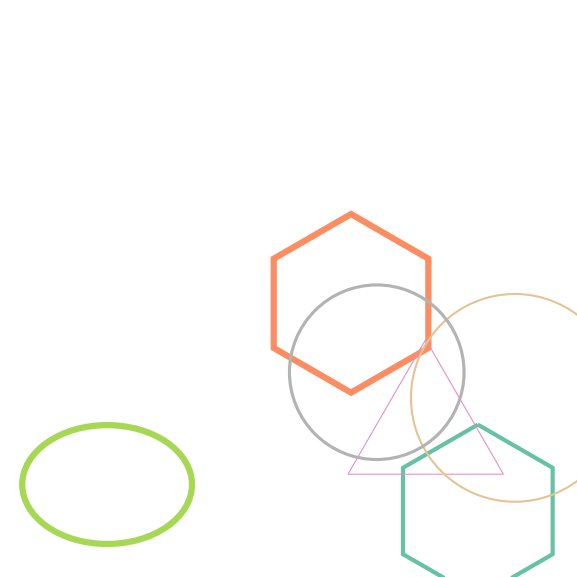[{"shape": "hexagon", "thickness": 2, "radius": 0.75, "center": [0.827, 0.114]}, {"shape": "hexagon", "thickness": 3, "radius": 0.77, "center": [0.608, 0.474]}, {"shape": "triangle", "thickness": 0.5, "radius": 0.78, "center": [0.737, 0.256]}, {"shape": "oval", "thickness": 3, "radius": 0.73, "center": [0.185, 0.16]}, {"shape": "circle", "thickness": 1, "radius": 0.9, "center": [0.891, 0.31]}, {"shape": "circle", "thickness": 1.5, "radius": 0.76, "center": [0.652, 0.355]}]